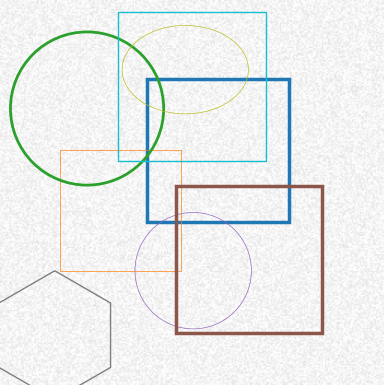[{"shape": "square", "thickness": 2.5, "radius": 0.93, "center": [0.567, 0.608]}, {"shape": "square", "thickness": 0.5, "radius": 0.79, "center": [0.314, 0.452]}, {"shape": "circle", "thickness": 2, "radius": 0.99, "center": [0.226, 0.718]}, {"shape": "circle", "thickness": 0.5, "radius": 0.76, "center": [0.502, 0.297]}, {"shape": "square", "thickness": 2.5, "radius": 0.95, "center": [0.646, 0.326]}, {"shape": "hexagon", "thickness": 1, "radius": 0.84, "center": [0.142, 0.129]}, {"shape": "oval", "thickness": 0.5, "radius": 0.82, "center": [0.481, 0.819]}, {"shape": "square", "thickness": 1, "radius": 0.96, "center": [0.498, 0.775]}]